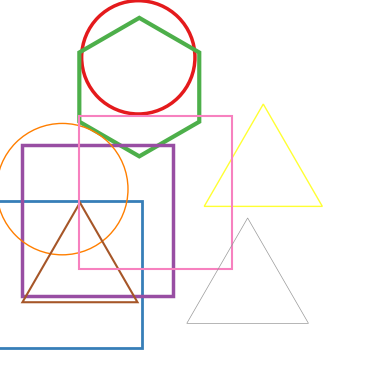[{"shape": "circle", "thickness": 2.5, "radius": 0.74, "center": [0.359, 0.851]}, {"shape": "square", "thickness": 2, "radius": 0.95, "center": [0.178, 0.287]}, {"shape": "hexagon", "thickness": 3, "radius": 0.9, "center": [0.362, 0.774]}, {"shape": "square", "thickness": 2.5, "radius": 0.98, "center": [0.253, 0.428]}, {"shape": "circle", "thickness": 1, "radius": 0.85, "center": [0.162, 0.509]}, {"shape": "triangle", "thickness": 1, "radius": 0.89, "center": [0.684, 0.553]}, {"shape": "triangle", "thickness": 1.5, "radius": 0.86, "center": [0.208, 0.301]}, {"shape": "square", "thickness": 1.5, "radius": 0.99, "center": [0.404, 0.499]}, {"shape": "triangle", "thickness": 0.5, "radius": 0.91, "center": [0.643, 0.251]}]